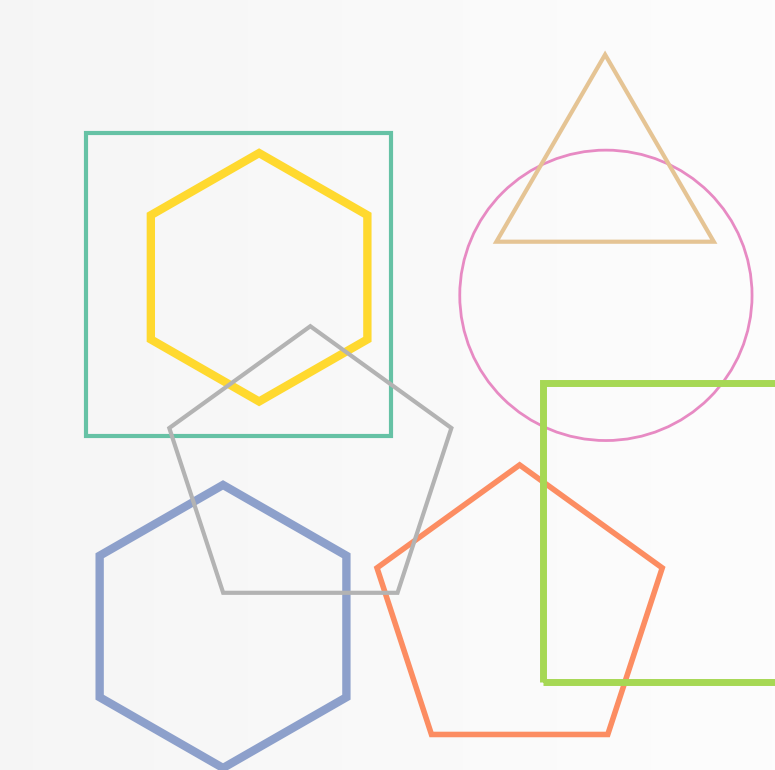[{"shape": "square", "thickness": 1.5, "radius": 0.98, "center": [0.307, 0.631]}, {"shape": "pentagon", "thickness": 2, "radius": 0.97, "center": [0.67, 0.203]}, {"shape": "hexagon", "thickness": 3, "radius": 0.92, "center": [0.288, 0.186]}, {"shape": "circle", "thickness": 1, "radius": 0.94, "center": [0.782, 0.616]}, {"shape": "square", "thickness": 2.5, "radius": 0.97, "center": [0.895, 0.309]}, {"shape": "hexagon", "thickness": 3, "radius": 0.81, "center": [0.334, 0.64]}, {"shape": "triangle", "thickness": 1.5, "radius": 0.81, "center": [0.781, 0.767]}, {"shape": "pentagon", "thickness": 1.5, "radius": 0.96, "center": [0.4, 0.385]}]